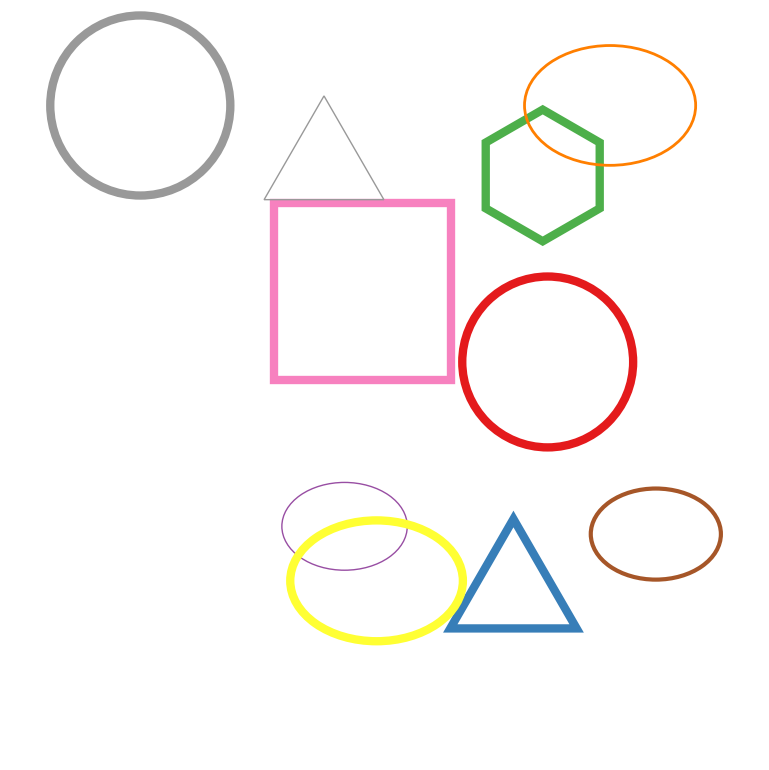[{"shape": "circle", "thickness": 3, "radius": 0.55, "center": [0.711, 0.53]}, {"shape": "triangle", "thickness": 3, "radius": 0.47, "center": [0.667, 0.231]}, {"shape": "hexagon", "thickness": 3, "radius": 0.43, "center": [0.705, 0.772]}, {"shape": "oval", "thickness": 0.5, "radius": 0.41, "center": [0.447, 0.316]}, {"shape": "oval", "thickness": 1, "radius": 0.56, "center": [0.792, 0.863]}, {"shape": "oval", "thickness": 3, "radius": 0.56, "center": [0.489, 0.246]}, {"shape": "oval", "thickness": 1.5, "radius": 0.42, "center": [0.852, 0.306]}, {"shape": "square", "thickness": 3, "radius": 0.57, "center": [0.471, 0.621]}, {"shape": "circle", "thickness": 3, "radius": 0.58, "center": [0.182, 0.863]}, {"shape": "triangle", "thickness": 0.5, "radius": 0.45, "center": [0.421, 0.786]}]